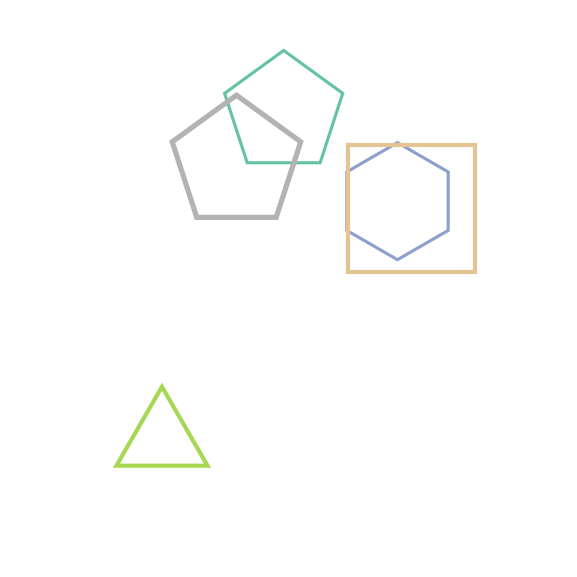[{"shape": "pentagon", "thickness": 1.5, "radius": 0.54, "center": [0.491, 0.804]}, {"shape": "hexagon", "thickness": 1.5, "radius": 0.51, "center": [0.688, 0.651]}, {"shape": "triangle", "thickness": 2, "radius": 0.46, "center": [0.28, 0.238]}, {"shape": "square", "thickness": 2, "radius": 0.55, "center": [0.713, 0.638]}, {"shape": "pentagon", "thickness": 2.5, "radius": 0.58, "center": [0.409, 0.717]}]